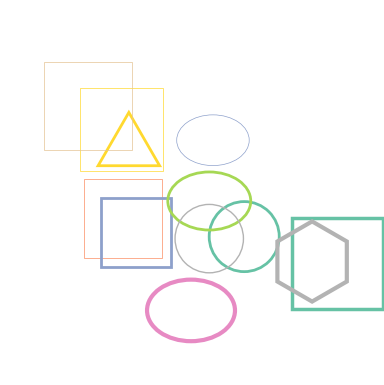[{"shape": "circle", "thickness": 2, "radius": 0.45, "center": [0.634, 0.385]}, {"shape": "square", "thickness": 2.5, "radius": 0.6, "center": [0.877, 0.316]}, {"shape": "square", "thickness": 0.5, "radius": 0.51, "center": [0.32, 0.433]}, {"shape": "oval", "thickness": 0.5, "radius": 0.47, "center": [0.553, 0.636]}, {"shape": "square", "thickness": 2, "radius": 0.45, "center": [0.353, 0.397]}, {"shape": "oval", "thickness": 3, "radius": 0.57, "center": [0.496, 0.194]}, {"shape": "oval", "thickness": 2, "radius": 0.54, "center": [0.544, 0.478]}, {"shape": "square", "thickness": 0.5, "radius": 0.54, "center": [0.315, 0.663]}, {"shape": "triangle", "thickness": 2, "radius": 0.46, "center": [0.335, 0.616]}, {"shape": "square", "thickness": 0.5, "radius": 0.57, "center": [0.228, 0.725]}, {"shape": "hexagon", "thickness": 3, "radius": 0.52, "center": [0.811, 0.321]}, {"shape": "circle", "thickness": 1, "radius": 0.44, "center": [0.543, 0.38]}]